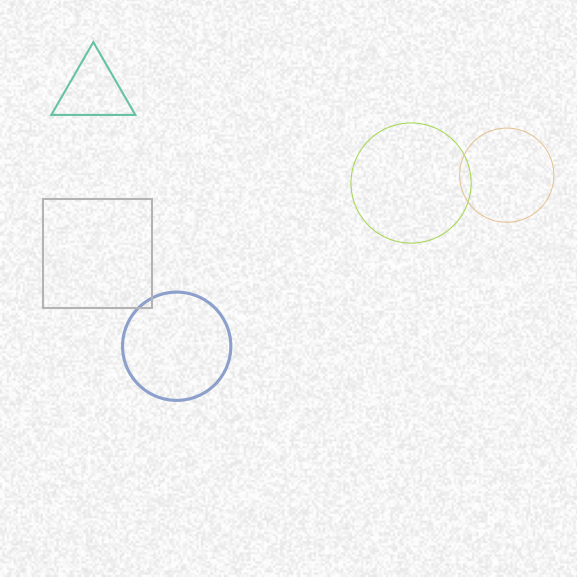[{"shape": "triangle", "thickness": 1, "radius": 0.42, "center": [0.162, 0.842]}, {"shape": "circle", "thickness": 1.5, "radius": 0.47, "center": [0.306, 0.4]}, {"shape": "circle", "thickness": 0.5, "radius": 0.52, "center": [0.712, 0.682]}, {"shape": "circle", "thickness": 0.5, "radius": 0.41, "center": [0.878, 0.696]}, {"shape": "square", "thickness": 1, "radius": 0.47, "center": [0.17, 0.56]}]